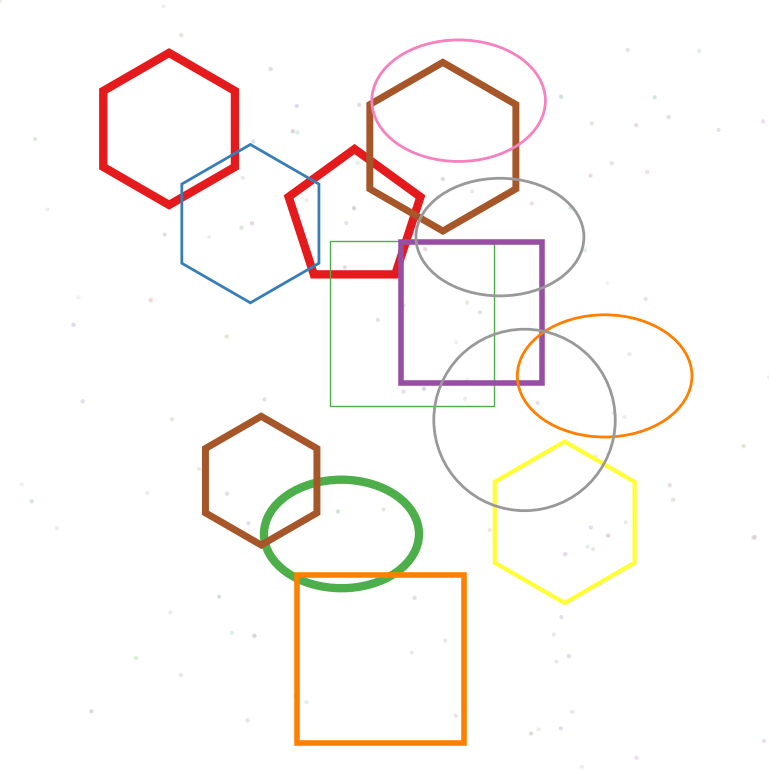[{"shape": "pentagon", "thickness": 3, "radius": 0.45, "center": [0.46, 0.716]}, {"shape": "hexagon", "thickness": 3, "radius": 0.49, "center": [0.22, 0.833]}, {"shape": "hexagon", "thickness": 1, "radius": 0.51, "center": [0.325, 0.71]}, {"shape": "oval", "thickness": 3, "radius": 0.5, "center": [0.443, 0.307]}, {"shape": "square", "thickness": 0.5, "radius": 0.53, "center": [0.535, 0.58]}, {"shape": "square", "thickness": 2, "radius": 0.46, "center": [0.613, 0.594]}, {"shape": "square", "thickness": 2, "radius": 0.54, "center": [0.494, 0.145]}, {"shape": "oval", "thickness": 1, "radius": 0.57, "center": [0.785, 0.512]}, {"shape": "hexagon", "thickness": 1.5, "radius": 0.52, "center": [0.733, 0.322]}, {"shape": "hexagon", "thickness": 2.5, "radius": 0.55, "center": [0.575, 0.809]}, {"shape": "hexagon", "thickness": 2.5, "radius": 0.42, "center": [0.339, 0.376]}, {"shape": "oval", "thickness": 1, "radius": 0.56, "center": [0.596, 0.869]}, {"shape": "oval", "thickness": 1, "radius": 0.55, "center": [0.649, 0.692]}, {"shape": "circle", "thickness": 1, "radius": 0.59, "center": [0.681, 0.455]}]